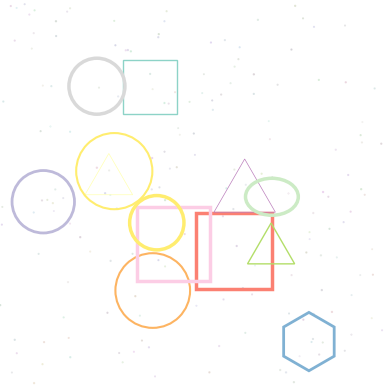[{"shape": "square", "thickness": 1, "radius": 0.35, "center": [0.389, 0.774]}, {"shape": "triangle", "thickness": 0.5, "radius": 0.36, "center": [0.283, 0.53]}, {"shape": "circle", "thickness": 2, "radius": 0.41, "center": [0.112, 0.476]}, {"shape": "square", "thickness": 2.5, "radius": 0.5, "center": [0.608, 0.348]}, {"shape": "hexagon", "thickness": 2, "radius": 0.38, "center": [0.802, 0.113]}, {"shape": "circle", "thickness": 1.5, "radius": 0.48, "center": [0.397, 0.245]}, {"shape": "triangle", "thickness": 1, "radius": 0.35, "center": [0.704, 0.35]}, {"shape": "square", "thickness": 2.5, "radius": 0.48, "center": [0.451, 0.367]}, {"shape": "circle", "thickness": 2.5, "radius": 0.36, "center": [0.252, 0.776]}, {"shape": "triangle", "thickness": 0.5, "radius": 0.46, "center": [0.635, 0.495]}, {"shape": "oval", "thickness": 2.5, "radius": 0.34, "center": [0.706, 0.489]}, {"shape": "circle", "thickness": 1.5, "radius": 0.49, "center": [0.297, 0.556]}, {"shape": "circle", "thickness": 2.5, "radius": 0.35, "center": [0.407, 0.422]}]